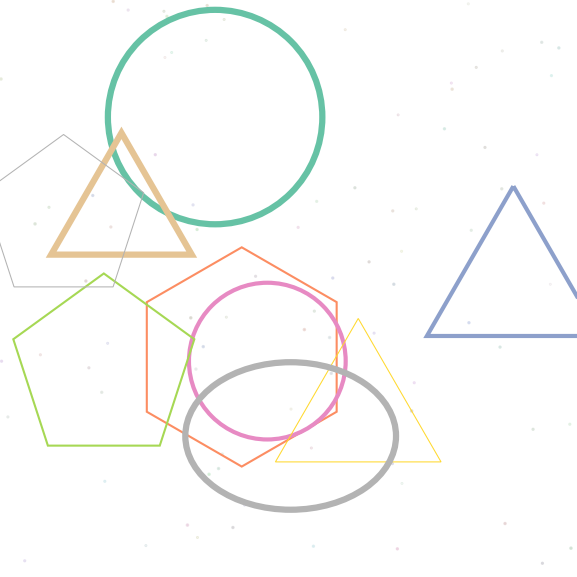[{"shape": "circle", "thickness": 3, "radius": 0.93, "center": [0.372, 0.796]}, {"shape": "hexagon", "thickness": 1, "radius": 0.95, "center": [0.419, 0.381]}, {"shape": "triangle", "thickness": 2, "radius": 0.86, "center": [0.889, 0.504]}, {"shape": "circle", "thickness": 2, "radius": 0.68, "center": [0.463, 0.374]}, {"shape": "pentagon", "thickness": 1, "radius": 0.82, "center": [0.18, 0.361]}, {"shape": "triangle", "thickness": 0.5, "radius": 0.83, "center": [0.62, 0.282]}, {"shape": "triangle", "thickness": 3, "radius": 0.7, "center": [0.21, 0.628]}, {"shape": "oval", "thickness": 3, "radius": 0.91, "center": [0.503, 0.244]}, {"shape": "pentagon", "thickness": 0.5, "radius": 0.73, "center": [0.11, 0.62]}]